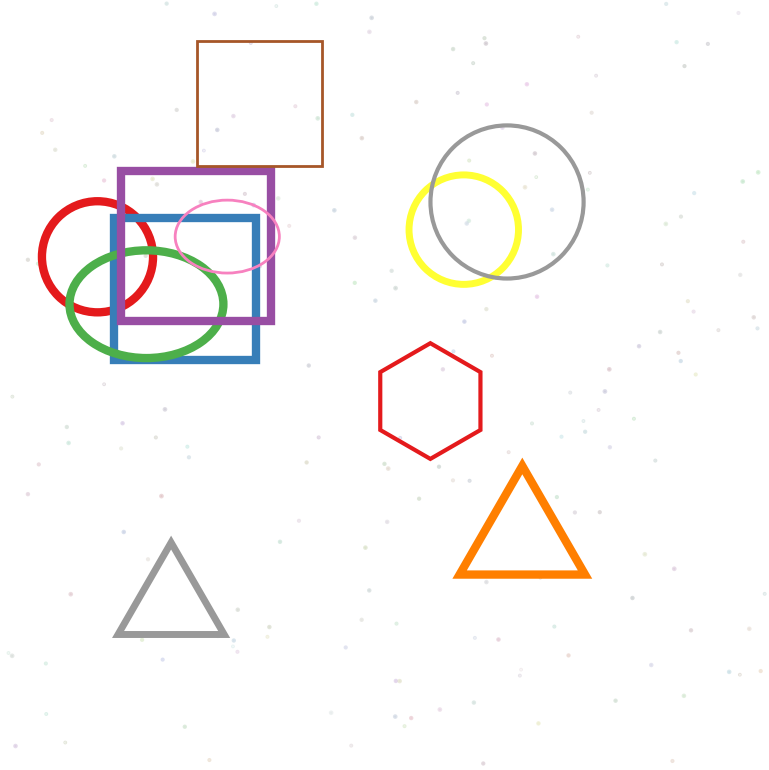[{"shape": "hexagon", "thickness": 1.5, "radius": 0.38, "center": [0.559, 0.479]}, {"shape": "circle", "thickness": 3, "radius": 0.36, "center": [0.127, 0.667]}, {"shape": "square", "thickness": 3, "radius": 0.46, "center": [0.24, 0.625]}, {"shape": "oval", "thickness": 3, "radius": 0.5, "center": [0.19, 0.605]}, {"shape": "square", "thickness": 3, "radius": 0.49, "center": [0.255, 0.681]}, {"shape": "triangle", "thickness": 3, "radius": 0.47, "center": [0.678, 0.301]}, {"shape": "circle", "thickness": 2.5, "radius": 0.36, "center": [0.602, 0.702]}, {"shape": "square", "thickness": 1, "radius": 0.41, "center": [0.337, 0.865]}, {"shape": "oval", "thickness": 1, "radius": 0.34, "center": [0.295, 0.693]}, {"shape": "triangle", "thickness": 2.5, "radius": 0.4, "center": [0.222, 0.216]}, {"shape": "circle", "thickness": 1.5, "radius": 0.5, "center": [0.658, 0.738]}]